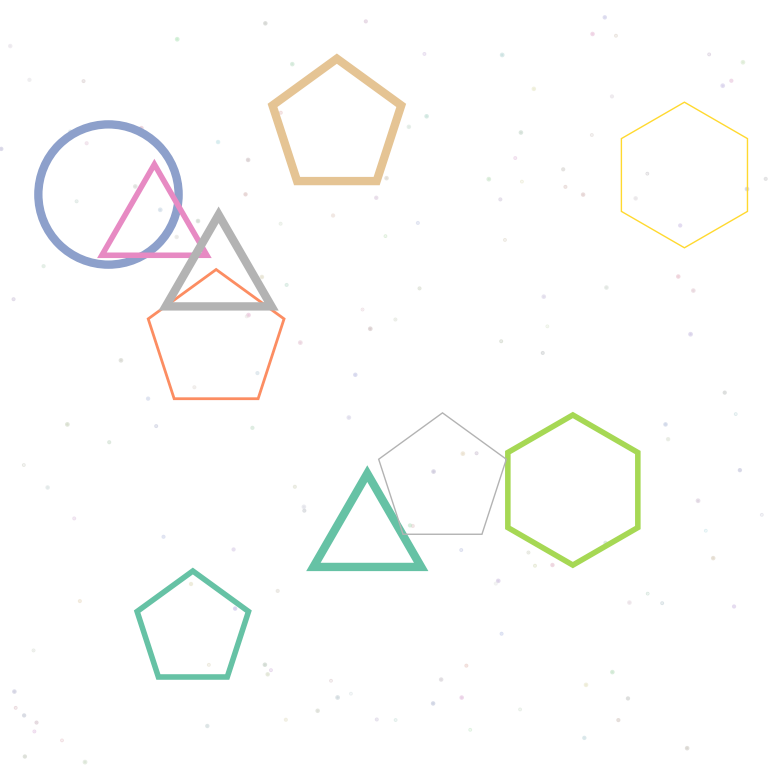[{"shape": "pentagon", "thickness": 2, "radius": 0.38, "center": [0.25, 0.182]}, {"shape": "triangle", "thickness": 3, "radius": 0.4, "center": [0.477, 0.304]}, {"shape": "pentagon", "thickness": 1, "radius": 0.46, "center": [0.281, 0.557]}, {"shape": "circle", "thickness": 3, "radius": 0.46, "center": [0.141, 0.747]}, {"shape": "triangle", "thickness": 2, "radius": 0.39, "center": [0.2, 0.708]}, {"shape": "hexagon", "thickness": 2, "radius": 0.49, "center": [0.744, 0.364]}, {"shape": "hexagon", "thickness": 0.5, "radius": 0.47, "center": [0.889, 0.773]}, {"shape": "pentagon", "thickness": 3, "radius": 0.44, "center": [0.437, 0.836]}, {"shape": "triangle", "thickness": 3, "radius": 0.4, "center": [0.284, 0.642]}, {"shape": "pentagon", "thickness": 0.5, "radius": 0.44, "center": [0.575, 0.377]}]